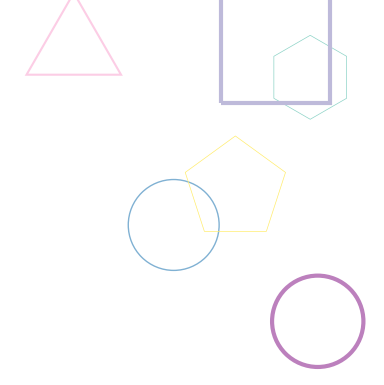[{"shape": "hexagon", "thickness": 0.5, "radius": 0.55, "center": [0.806, 0.799]}, {"shape": "square", "thickness": 3, "radius": 0.71, "center": [0.714, 0.875]}, {"shape": "circle", "thickness": 1, "radius": 0.59, "center": [0.451, 0.416]}, {"shape": "triangle", "thickness": 1.5, "radius": 0.71, "center": [0.192, 0.877]}, {"shape": "circle", "thickness": 3, "radius": 0.59, "center": [0.825, 0.165]}, {"shape": "pentagon", "thickness": 0.5, "radius": 0.68, "center": [0.611, 0.51]}]